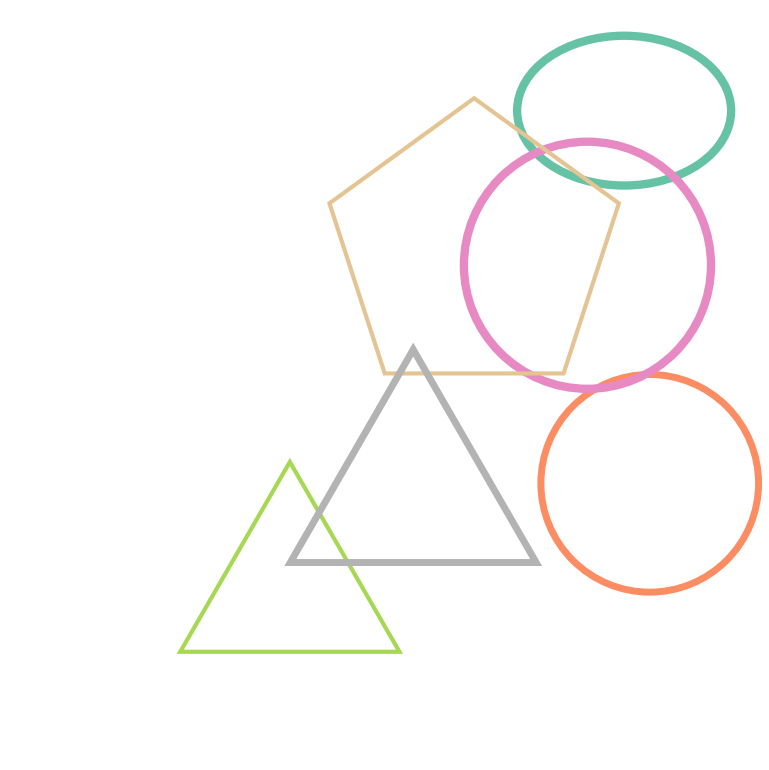[{"shape": "oval", "thickness": 3, "radius": 0.69, "center": [0.811, 0.856]}, {"shape": "circle", "thickness": 2.5, "radius": 0.71, "center": [0.844, 0.372]}, {"shape": "circle", "thickness": 3, "radius": 0.8, "center": [0.763, 0.656]}, {"shape": "triangle", "thickness": 1.5, "radius": 0.82, "center": [0.376, 0.236]}, {"shape": "pentagon", "thickness": 1.5, "radius": 0.99, "center": [0.616, 0.675]}, {"shape": "triangle", "thickness": 2.5, "radius": 0.92, "center": [0.537, 0.362]}]